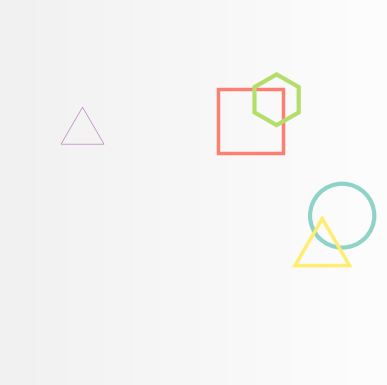[{"shape": "circle", "thickness": 3, "radius": 0.41, "center": [0.883, 0.44]}, {"shape": "square", "thickness": 2.5, "radius": 0.42, "center": [0.647, 0.686]}, {"shape": "hexagon", "thickness": 3, "radius": 0.33, "center": [0.714, 0.741]}, {"shape": "triangle", "thickness": 0.5, "radius": 0.32, "center": [0.213, 0.658]}, {"shape": "triangle", "thickness": 2.5, "radius": 0.41, "center": [0.832, 0.351]}]